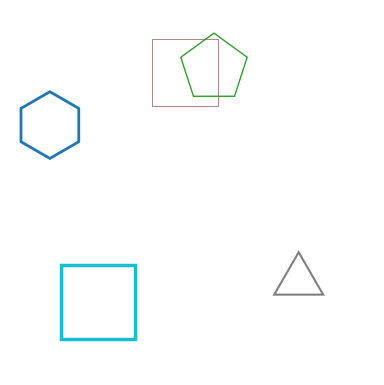[{"shape": "hexagon", "thickness": 2, "radius": 0.43, "center": [0.13, 0.675]}, {"shape": "pentagon", "thickness": 1, "radius": 0.45, "center": [0.556, 0.823]}, {"shape": "square", "thickness": 0.5, "radius": 0.43, "center": [0.48, 0.812]}, {"shape": "triangle", "thickness": 1.5, "radius": 0.37, "center": [0.776, 0.271]}, {"shape": "square", "thickness": 2.5, "radius": 0.48, "center": [0.255, 0.215]}]